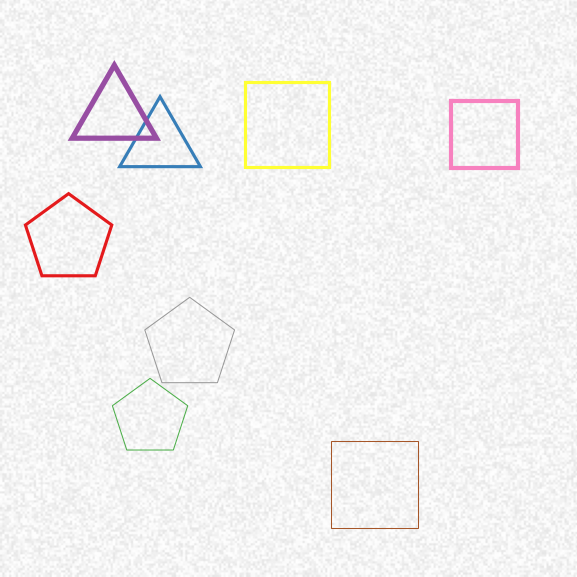[{"shape": "pentagon", "thickness": 1.5, "radius": 0.39, "center": [0.119, 0.585]}, {"shape": "triangle", "thickness": 1.5, "radius": 0.4, "center": [0.277, 0.751]}, {"shape": "pentagon", "thickness": 0.5, "radius": 0.34, "center": [0.26, 0.275]}, {"shape": "triangle", "thickness": 2.5, "radius": 0.42, "center": [0.198, 0.802]}, {"shape": "square", "thickness": 1.5, "radius": 0.37, "center": [0.497, 0.784]}, {"shape": "square", "thickness": 0.5, "radius": 0.38, "center": [0.648, 0.16]}, {"shape": "square", "thickness": 2, "radius": 0.29, "center": [0.838, 0.766]}, {"shape": "pentagon", "thickness": 0.5, "radius": 0.41, "center": [0.328, 0.403]}]